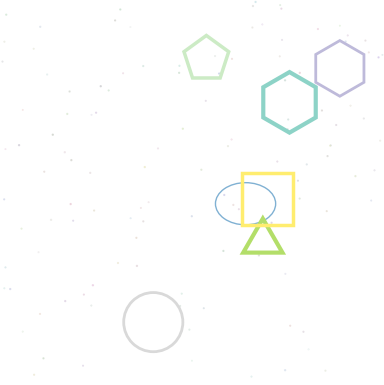[{"shape": "hexagon", "thickness": 3, "radius": 0.39, "center": [0.752, 0.734]}, {"shape": "hexagon", "thickness": 2, "radius": 0.36, "center": [0.883, 0.822]}, {"shape": "oval", "thickness": 1, "radius": 0.39, "center": [0.638, 0.471]}, {"shape": "triangle", "thickness": 3, "radius": 0.29, "center": [0.683, 0.373]}, {"shape": "circle", "thickness": 2, "radius": 0.38, "center": [0.398, 0.163]}, {"shape": "pentagon", "thickness": 2.5, "radius": 0.31, "center": [0.536, 0.847]}, {"shape": "square", "thickness": 2.5, "radius": 0.33, "center": [0.695, 0.484]}]